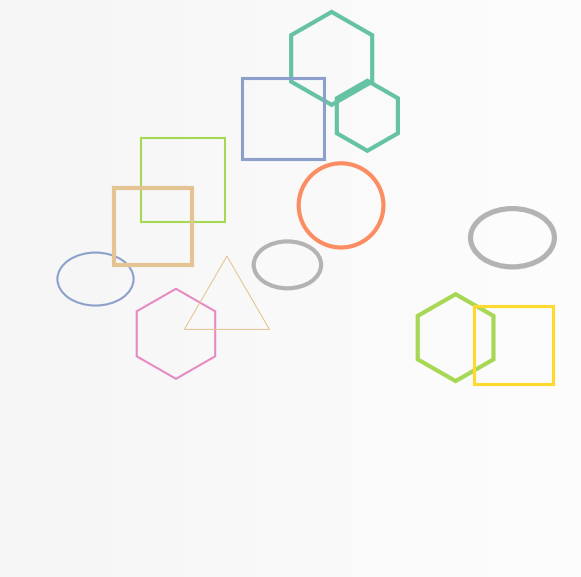[{"shape": "hexagon", "thickness": 2, "radius": 0.3, "center": [0.632, 0.799]}, {"shape": "hexagon", "thickness": 2, "radius": 0.4, "center": [0.571, 0.898]}, {"shape": "circle", "thickness": 2, "radius": 0.36, "center": [0.587, 0.643]}, {"shape": "square", "thickness": 1.5, "radius": 0.35, "center": [0.486, 0.794]}, {"shape": "oval", "thickness": 1, "radius": 0.33, "center": [0.164, 0.516]}, {"shape": "hexagon", "thickness": 1, "radius": 0.39, "center": [0.303, 0.421]}, {"shape": "hexagon", "thickness": 2, "radius": 0.38, "center": [0.784, 0.414]}, {"shape": "square", "thickness": 1, "radius": 0.36, "center": [0.314, 0.687]}, {"shape": "square", "thickness": 1.5, "radius": 0.34, "center": [0.883, 0.402]}, {"shape": "triangle", "thickness": 0.5, "radius": 0.42, "center": [0.39, 0.471]}, {"shape": "square", "thickness": 2, "radius": 0.34, "center": [0.264, 0.607]}, {"shape": "oval", "thickness": 2, "radius": 0.29, "center": [0.494, 0.54]}, {"shape": "oval", "thickness": 2.5, "radius": 0.36, "center": [0.882, 0.587]}]